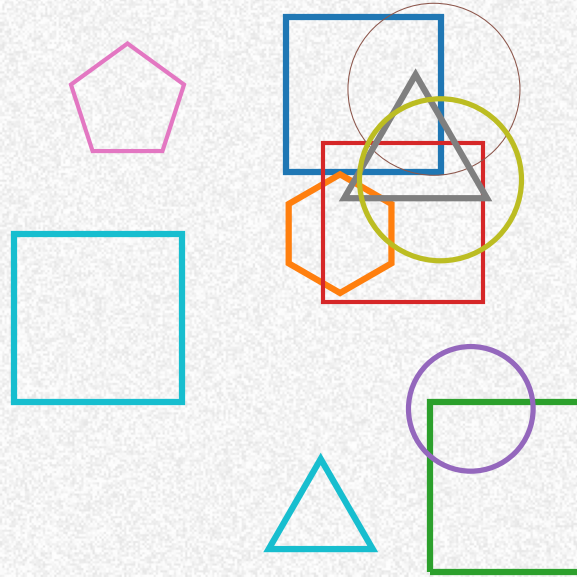[{"shape": "square", "thickness": 3, "radius": 0.67, "center": [0.629, 0.835]}, {"shape": "hexagon", "thickness": 3, "radius": 0.51, "center": [0.589, 0.595]}, {"shape": "square", "thickness": 3, "radius": 0.74, "center": [0.892, 0.157]}, {"shape": "square", "thickness": 2, "radius": 0.69, "center": [0.698, 0.614]}, {"shape": "circle", "thickness": 2.5, "radius": 0.54, "center": [0.815, 0.291]}, {"shape": "circle", "thickness": 0.5, "radius": 0.74, "center": [0.751, 0.845]}, {"shape": "pentagon", "thickness": 2, "radius": 0.51, "center": [0.221, 0.821]}, {"shape": "triangle", "thickness": 3, "radius": 0.71, "center": [0.72, 0.727]}, {"shape": "circle", "thickness": 2.5, "radius": 0.7, "center": [0.763, 0.688]}, {"shape": "square", "thickness": 3, "radius": 0.73, "center": [0.17, 0.449]}, {"shape": "triangle", "thickness": 3, "radius": 0.52, "center": [0.555, 0.1]}]